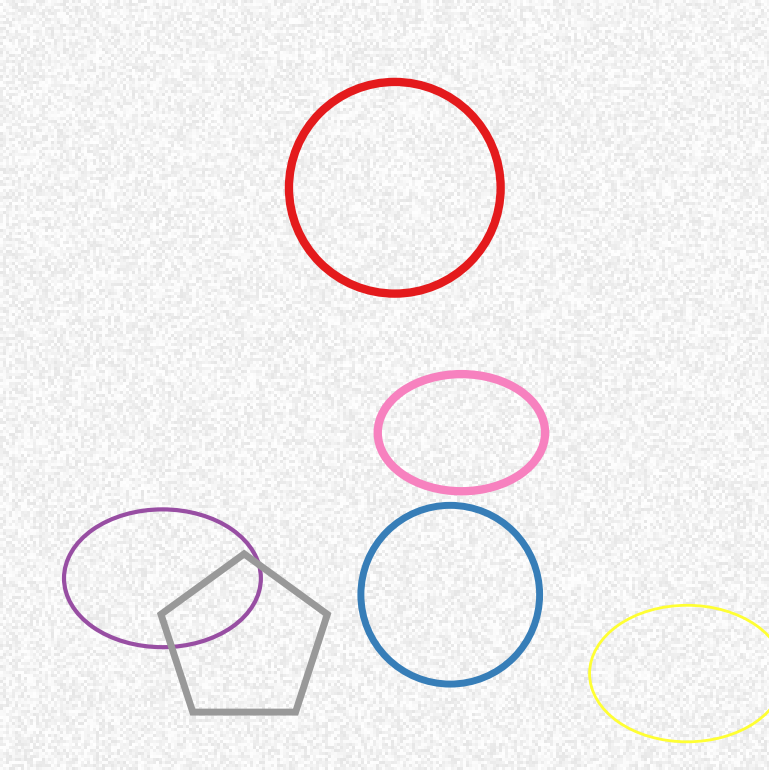[{"shape": "circle", "thickness": 3, "radius": 0.69, "center": [0.513, 0.756]}, {"shape": "circle", "thickness": 2.5, "radius": 0.58, "center": [0.585, 0.228]}, {"shape": "oval", "thickness": 1.5, "radius": 0.64, "center": [0.211, 0.249]}, {"shape": "oval", "thickness": 1, "radius": 0.63, "center": [0.892, 0.125]}, {"shape": "oval", "thickness": 3, "radius": 0.54, "center": [0.599, 0.438]}, {"shape": "pentagon", "thickness": 2.5, "radius": 0.57, "center": [0.317, 0.167]}]